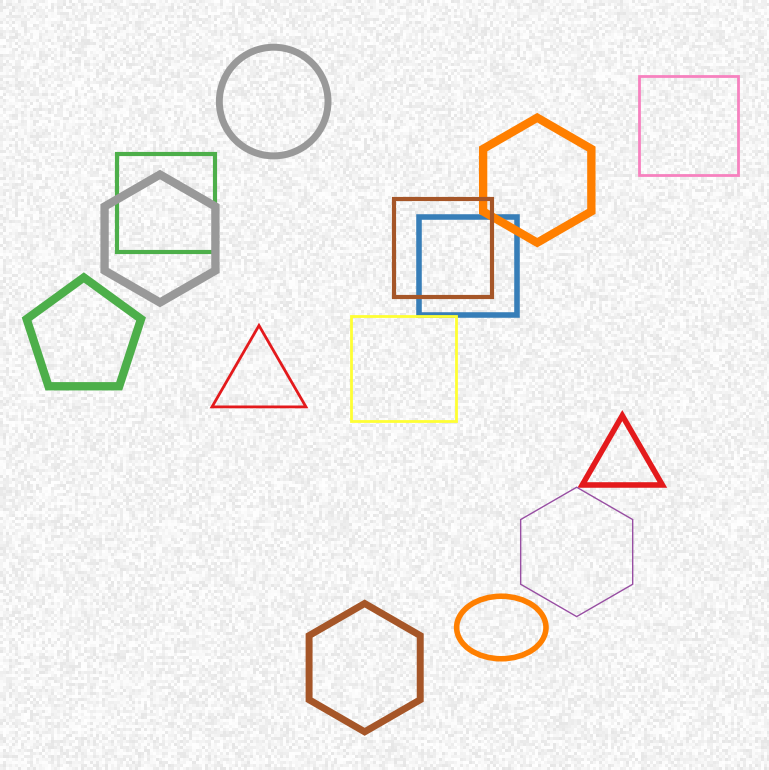[{"shape": "triangle", "thickness": 1, "radius": 0.35, "center": [0.336, 0.507]}, {"shape": "triangle", "thickness": 2, "radius": 0.3, "center": [0.808, 0.4]}, {"shape": "square", "thickness": 2, "radius": 0.32, "center": [0.608, 0.654]}, {"shape": "square", "thickness": 1.5, "radius": 0.32, "center": [0.216, 0.737]}, {"shape": "pentagon", "thickness": 3, "radius": 0.39, "center": [0.109, 0.562]}, {"shape": "hexagon", "thickness": 0.5, "radius": 0.42, "center": [0.749, 0.283]}, {"shape": "oval", "thickness": 2, "radius": 0.29, "center": [0.651, 0.185]}, {"shape": "hexagon", "thickness": 3, "radius": 0.41, "center": [0.698, 0.766]}, {"shape": "square", "thickness": 1, "radius": 0.34, "center": [0.524, 0.522]}, {"shape": "square", "thickness": 1.5, "radius": 0.32, "center": [0.576, 0.678]}, {"shape": "hexagon", "thickness": 2.5, "radius": 0.42, "center": [0.474, 0.133]}, {"shape": "square", "thickness": 1, "radius": 0.32, "center": [0.894, 0.837]}, {"shape": "circle", "thickness": 2.5, "radius": 0.35, "center": [0.355, 0.868]}, {"shape": "hexagon", "thickness": 3, "radius": 0.42, "center": [0.208, 0.69]}]